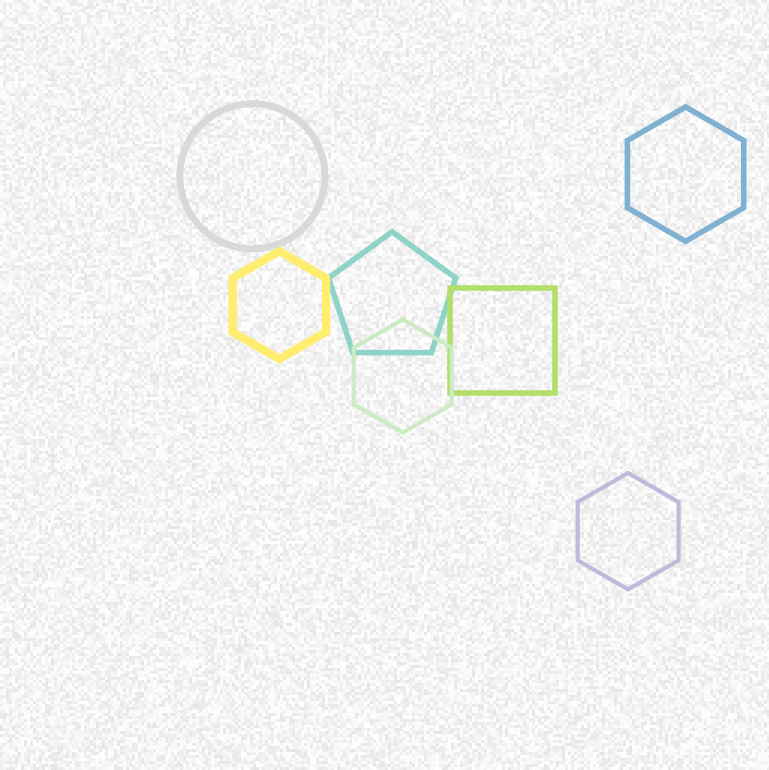[{"shape": "pentagon", "thickness": 2, "radius": 0.43, "center": [0.509, 0.612]}, {"shape": "hexagon", "thickness": 1.5, "radius": 0.38, "center": [0.816, 0.31]}, {"shape": "hexagon", "thickness": 2, "radius": 0.44, "center": [0.89, 0.774]}, {"shape": "square", "thickness": 2, "radius": 0.34, "center": [0.652, 0.558]}, {"shape": "circle", "thickness": 2.5, "radius": 0.47, "center": [0.328, 0.771]}, {"shape": "hexagon", "thickness": 1.5, "radius": 0.37, "center": [0.523, 0.512]}, {"shape": "hexagon", "thickness": 3, "radius": 0.35, "center": [0.363, 0.604]}]